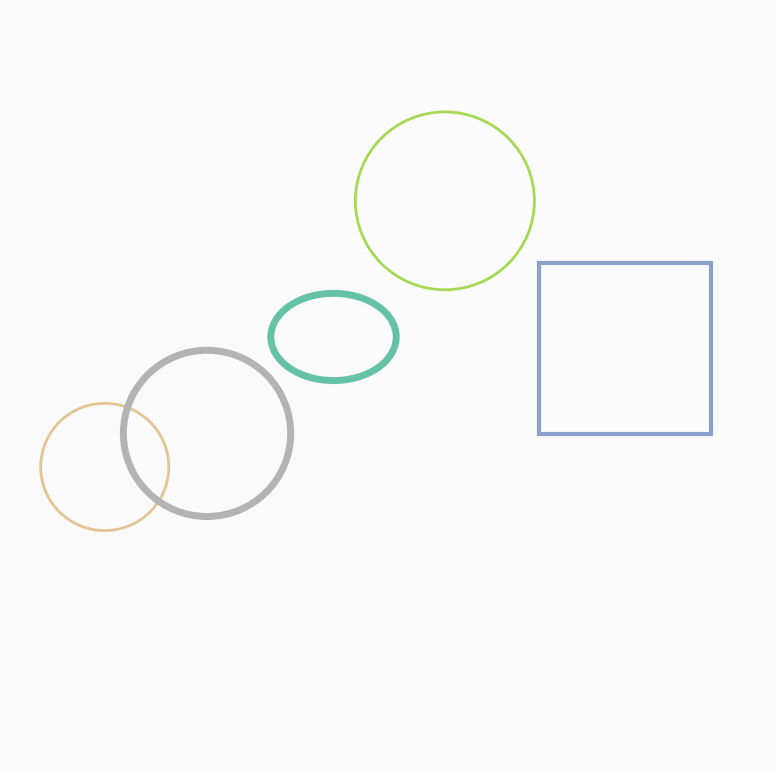[{"shape": "oval", "thickness": 2.5, "radius": 0.4, "center": [0.43, 0.562]}, {"shape": "square", "thickness": 1.5, "radius": 0.56, "center": [0.807, 0.548]}, {"shape": "circle", "thickness": 1, "radius": 0.58, "center": [0.574, 0.739]}, {"shape": "circle", "thickness": 1, "radius": 0.41, "center": [0.135, 0.394]}, {"shape": "circle", "thickness": 2.5, "radius": 0.54, "center": [0.267, 0.437]}]